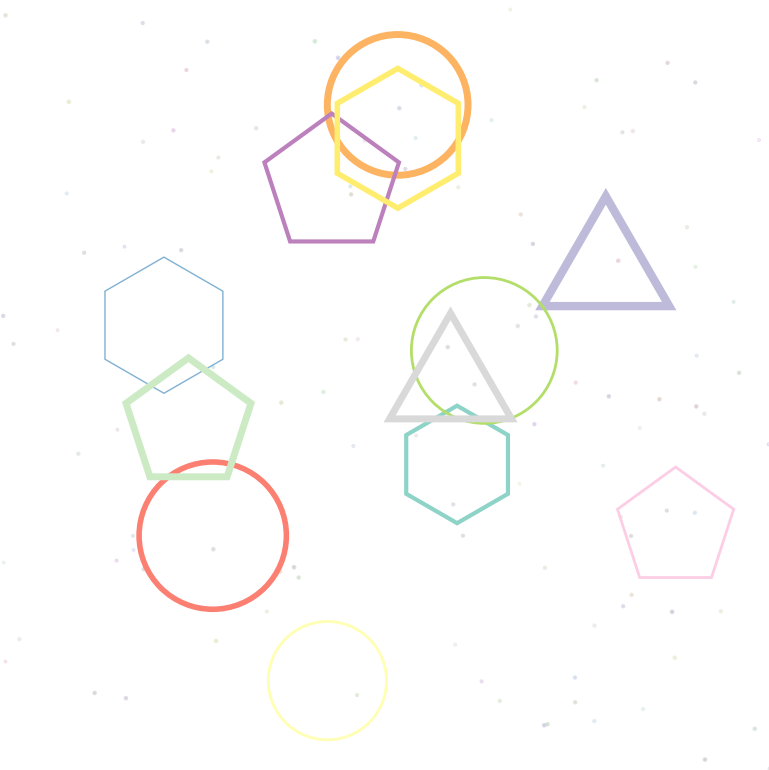[{"shape": "hexagon", "thickness": 1.5, "radius": 0.38, "center": [0.594, 0.397]}, {"shape": "circle", "thickness": 1, "radius": 0.38, "center": [0.425, 0.116]}, {"shape": "triangle", "thickness": 3, "radius": 0.48, "center": [0.787, 0.65]}, {"shape": "circle", "thickness": 2, "radius": 0.48, "center": [0.276, 0.304]}, {"shape": "hexagon", "thickness": 0.5, "radius": 0.44, "center": [0.213, 0.578]}, {"shape": "circle", "thickness": 2.5, "radius": 0.46, "center": [0.516, 0.864]}, {"shape": "circle", "thickness": 1, "radius": 0.47, "center": [0.629, 0.545]}, {"shape": "pentagon", "thickness": 1, "radius": 0.4, "center": [0.877, 0.314]}, {"shape": "triangle", "thickness": 2.5, "radius": 0.46, "center": [0.585, 0.502]}, {"shape": "pentagon", "thickness": 1.5, "radius": 0.46, "center": [0.431, 0.761]}, {"shape": "pentagon", "thickness": 2.5, "radius": 0.43, "center": [0.245, 0.45]}, {"shape": "hexagon", "thickness": 2, "radius": 0.45, "center": [0.517, 0.82]}]